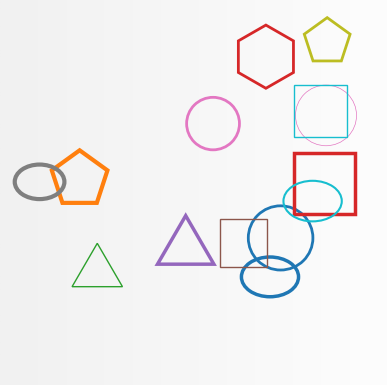[{"shape": "oval", "thickness": 2.5, "radius": 0.37, "center": [0.697, 0.281]}, {"shape": "circle", "thickness": 2, "radius": 0.42, "center": [0.724, 0.382]}, {"shape": "pentagon", "thickness": 3, "radius": 0.38, "center": [0.206, 0.534]}, {"shape": "triangle", "thickness": 1, "radius": 0.38, "center": [0.251, 0.293]}, {"shape": "square", "thickness": 2.5, "radius": 0.4, "center": [0.838, 0.524]}, {"shape": "hexagon", "thickness": 2, "radius": 0.41, "center": [0.686, 0.853]}, {"shape": "triangle", "thickness": 2.5, "radius": 0.42, "center": [0.479, 0.356]}, {"shape": "square", "thickness": 1, "radius": 0.31, "center": [0.629, 0.369]}, {"shape": "circle", "thickness": 2, "radius": 0.34, "center": [0.55, 0.679]}, {"shape": "circle", "thickness": 0.5, "radius": 0.39, "center": [0.841, 0.7]}, {"shape": "oval", "thickness": 3, "radius": 0.32, "center": [0.102, 0.528]}, {"shape": "pentagon", "thickness": 2, "radius": 0.31, "center": [0.844, 0.892]}, {"shape": "square", "thickness": 1, "radius": 0.34, "center": [0.826, 0.711]}, {"shape": "oval", "thickness": 1.5, "radius": 0.38, "center": [0.807, 0.478]}]